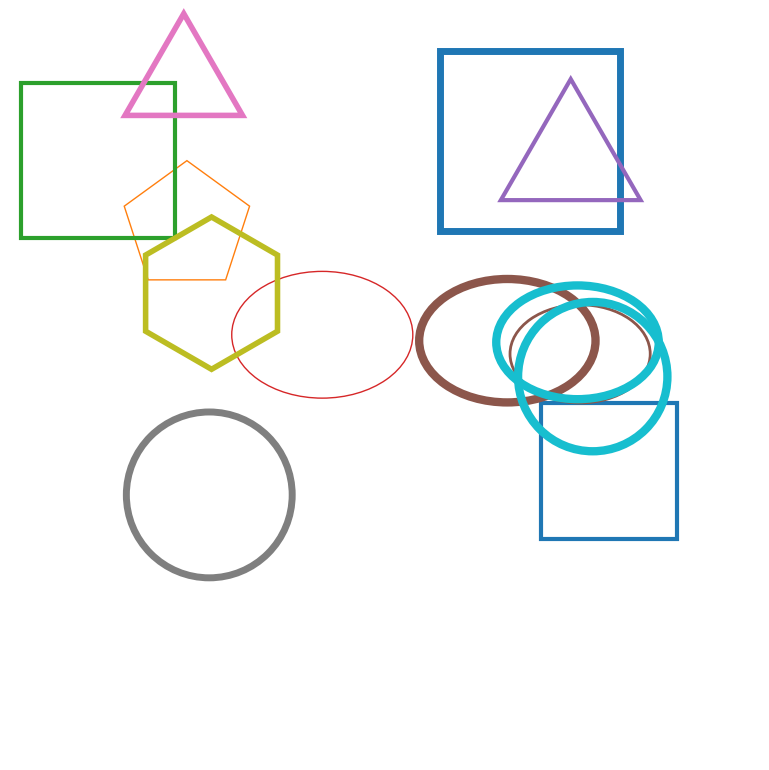[{"shape": "square", "thickness": 1.5, "radius": 0.44, "center": [0.791, 0.388]}, {"shape": "square", "thickness": 2.5, "radius": 0.59, "center": [0.689, 0.817]}, {"shape": "pentagon", "thickness": 0.5, "radius": 0.43, "center": [0.243, 0.706]}, {"shape": "square", "thickness": 1.5, "radius": 0.5, "center": [0.127, 0.792]}, {"shape": "oval", "thickness": 0.5, "radius": 0.59, "center": [0.419, 0.565]}, {"shape": "triangle", "thickness": 1.5, "radius": 0.52, "center": [0.741, 0.792]}, {"shape": "oval", "thickness": 1, "radius": 0.46, "center": [0.753, 0.54]}, {"shape": "oval", "thickness": 3, "radius": 0.57, "center": [0.659, 0.558]}, {"shape": "triangle", "thickness": 2, "radius": 0.44, "center": [0.239, 0.894]}, {"shape": "circle", "thickness": 2.5, "radius": 0.54, "center": [0.272, 0.357]}, {"shape": "hexagon", "thickness": 2, "radius": 0.49, "center": [0.275, 0.619]}, {"shape": "circle", "thickness": 3, "radius": 0.48, "center": [0.77, 0.511]}, {"shape": "oval", "thickness": 3, "radius": 0.53, "center": [0.75, 0.555]}]